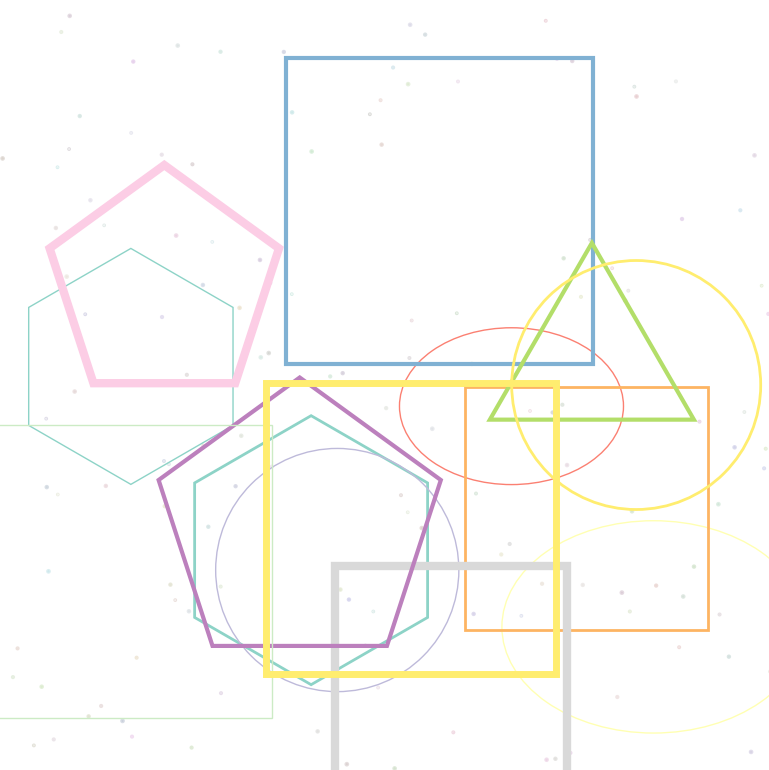[{"shape": "hexagon", "thickness": 1, "radius": 0.87, "center": [0.404, 0.285]}, {"shape": "hexagon", "thickness": 0.5, "radius": 0.77, "center": [0.17, 0.524]}, {"shape": "oval", "thickness": 0.5, "radius": 0.98, "center": [0.849, 0.186]}, {"shape": "circle", "thickness": 0.5, "radius": 0.79, "center": [0.438, 0.26]}, {"shape": "oval", "thickness": 0.5, "radius": 0.73, "center": [0.664, 0.473]}, {"shape": "square", "thickness": 1.5, "radius": 1.0, "center": [0.571, 0.726]}, {"shape": "square", "thickness": 1, "radius": 0.79, "center": [0.761, 0.339]}, {"shape": "triangle", "thickness": 1.5, "radius": 0.76, "center": [0.769, 0.531]}, {"shape": "pentagon", "thickness": 3, "radius": 0.78, "center": [0.213, 0.629]}, {"shape": "square", "thickness": 3, "radius": 0.75, "center": [0.586, 0.115]}, {"shape": "pentagon", "thickness": 1.5, "radius": 0.96, "center": [0.389, 0.317]}, {"shape": "square", "thickness": 0.5, "radius": 0.95, "center": [0.163, 0.258]}, {"shape": "circle", "thickness": 1, "radius": 0.81, "center": [0.826, 0.5]}, {"shape": "square", "thickness": 2.5, "radius": 0.94, "center": [0.534, 0.314]}]